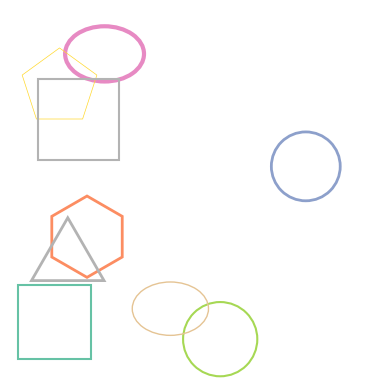[{"shape": "square", "thickness": 1.5, "radius": 0.48, "center": [0.141, 0.164]}, {"shape": "hexagon", "thickness": 2, "radius": 0.53, "center": [0.226, 0.385]}, {"shape": "circle", "thickness": 2, "radius": 0.45, "center": [0.794, 0.568]}, {"shape": "oval", "thickness": 3, "radius": 0.51, "center": [0.272, 0.86]}, {"shape": "circle", "thickness": 1.5, "radius": 0.48, "center": [0.572, 0.119]}, {"shape": "pentagon", "thickness": 0.5, "radius": 0.51, "center": [0.155, 0.773]}, {"shape": "oval", "thickness": 1, "radius": 0.5, "center": [0.443, 0.198]}, {"shape": "square", "thickness": 1.5, "radius": 0.53, "center": [0.204, 0.691]}, {"shape": "triangle", "thickness": 2, "radius": 0.54, "center": [0.176, 0.326]}]